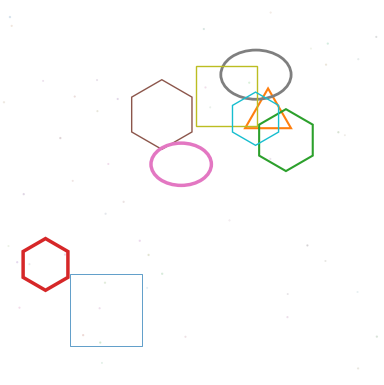[{"shape": "square", "thickness": 0.5, "radius": 0.47, "center": [0.275, 0.196]}, {"shape": "triangle", "thickness": 1.5, "radius": 0.34, "center": [0.696, 0.701]}, {"shape": "hexagon", "thickness": 1.5, "radius": 0.4, "center": [0.743, 0.636]}, {"shape": "hexagon", "thickness": 2.5, "radius": 0.34, "center": [0.118, 0.313]}, {"shape": "hexagon", "thickness": 1, "radius": 0.45, "center": [0.42, 0.702]}, {"shape": "oval", "thickness": 2.5, "radius": 0.39, "center": [0.471, 0.573]}, {"shape": "oval", "thickness": 2, "radius": 0.46, "center": [0.665, 0.806]}, {"shape": "square", "thickness": 1, "radius": 0.39, "center": [0.588, 0.75]}, {"shape": "hexagon", "thickness": 1, "radius": 0.35, "center": [0.664, 0.692]}]